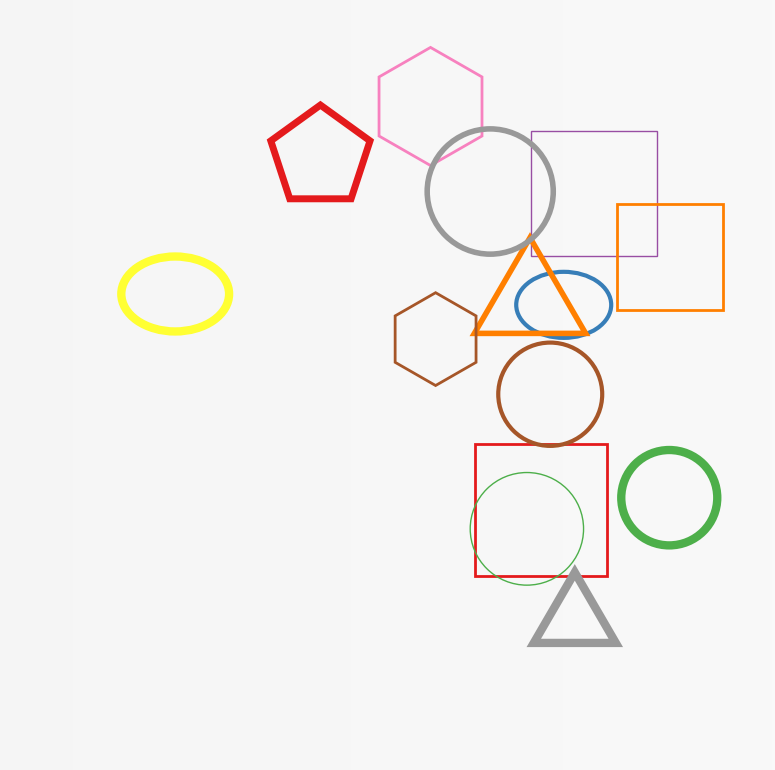[{"shape": "square", "thickness": 1, "radius": 0.43, "center": [0.698, 0.338]}, {"shape": "pentagon", "thickness": 2.5, "radius": 0.34, "center": [0.413, 0.796]}, {"shape": "oval", "thickness": 1.5, "radius": 0.31, "center": [0.727, 0.604]}, {"shape": "circle", "thickness": 0.5, "radius": 0.37, "center": [0.68, 0.313]}, {"shape": "circle", "thickness": 3, "radius": 0.31, "center": [0.864, 0.354]}, {"shape": "square", "thickness": 0.5, "radius": 0.41, "center": [0.766, 0.749]}, {"shape": "triangle", "thickness": 2, "radius": 0.41, "center": [0.684, 0.608]}, {"shape": "square", "thickness": 1, "radius": 0.34, "center": [0.864, 0.666]}, {"shape": "oval", "thickness": 3, "radius": 0.35, "center": [0.226, 0.618]}, {"shape": "circle", "thickness": 1.5, "radius": 0.34, "center": [0.71, 0.488]}, {"shape": "hexagon", "thickness": 1, "radius": 0.3, "center": [0.562, 0.56]}, {"shape": "hexagon", "thickness": 1, "radius": 0.38, "center": [0.556, 0.862]}, {"shape": "circle", "thickness": 2, "radius": 0.41, "center": [0.633, 0.751]}, {"shape": "triangle", "thickness": 3, "radius": 0.31, "center": [0.742, 0.196]}]